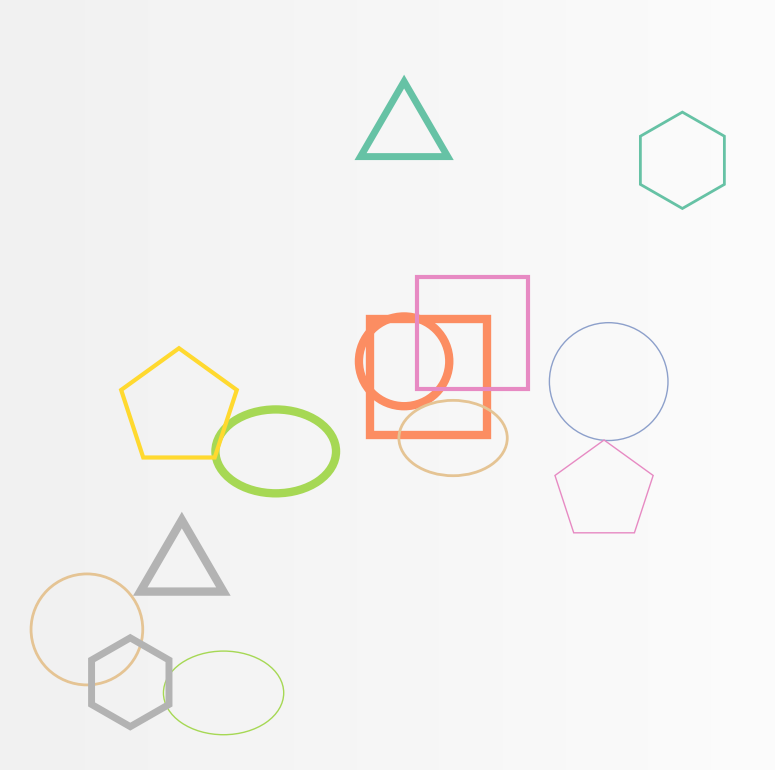[{"shape": "triangle", "thickness": 2.5, "radius": 0.32, "center": [0.521, 0.829]}, {"shape": "hexagon", "thickness": 1, "radius": 0.31, "center": [0.88, 0.792]}, {"shape": "circle", "thickness": 3, "radius": 0.29, "center": [0.521, 0.531]}, {"shape": "square", "thickness": 3, "radius": 0.38, "center": [0.553, 0.51]}, {"shape": "circle", "thickness": 0.5, "radius": 0.38, "center": [0.785, 0.504]}, {"shape": "square", "thickness": 1.5, "radius": 0.36, "center": [0.61, 0.568]}, {"shape": "pentagon", "thickness": 0.5, "radius": 0.33, "center": [0.779, 0.362]}, {"shape": "oval", "thickness": 0.5, "radius": 0.39, "center": [0.288, 0.1]}, {"shape": "oval", "thickness": 3, "radius": 0.39, "center": [0.356, 0.414]}, {"shape": "pentagon", "thickness": 1.5, "radius": 0.39, "center": [0.231, 0.469]}, {"shape": "circle", "thickness": 1, "radius": 0.36, "center": [0.112, 0.183]}, {"shape": "oval", "thickness": 1, "radius": 0.35, "center": [0.585, 0.431]}, {"shape": "hexagon", "thickness": 2.5, "radius": 0.29, "center": [0.168, 0.114]}, {"shape": "triangle", "thickness": 3, "radius": 0.31, "center": [0.235, 0.263]}]